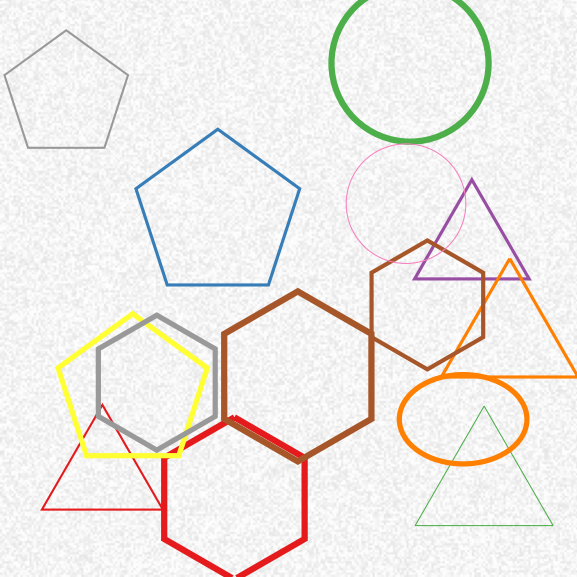[{"shape": "hexagon", "thickness": 3, "radius": 0.7, "center": [0.406, 0.136]}, {"shape": "triangle", "thickness": 1, "radius": 0.6, "center": [0.177, 0.177]}, {"shape": "pentagon", "thickness": 1.5, "radius": 0.75, "center": [0.377, 0.626]}, {"shape": "circle", "thickness": 3, "radius": 0.68, "center": [0.71, 0.89]}, {"shape": "triangle", "thickness": 0.5, "radius": 0.69, "center": [0.838, 0.158]}, {"shape": "triangle", "thickness": 1.5, "radius": 0.57, "center": [0.817, 0.573]}, {"shape": "oval", "thickness": 2.5, "radius": 0.55, "center": [0.802, 0.273]}, {"shape": "triangle", "thickness": 1.5, "radius": 0.68, "center": [0.883, 0.415]}, {"shape": "pentagon", "thickness": 2.5, "radius": 0.68, "center": [0.23, 0.32]}, {"shape": "hexagon", "thickness": 2, "radius": 0.56, "center": [0.74, 0.471]}, {"shape": "hexagon", "thickness": 3, "radius": 0.74, "center": [0.516, 0.347]}, {"shape": "circle", "thickness": 0.5, "radius": 0.52, "center": [0.703, 0.646]}, {"shape": "hexagon", "thickness": 2.5, "radius": 0.58, "center": [0.271, 0.337]}, {"shape": "pentagon", "thickness": 1, "radius": 0.56, "center": [0.115, 0.834]}]